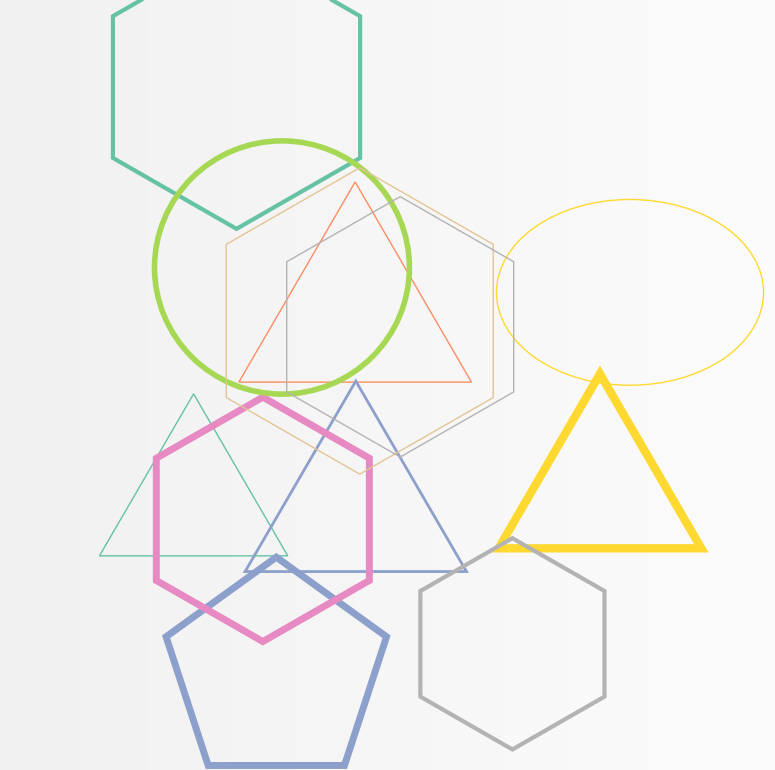[{"shape": "hexagon", "thickness": 1.5, "radius": 0.92, "center": [0.305, 0.887]}, {"shape": "triangle", "thickness": 0.5, "radius": 0.7, "center": [0.25, 0.348]}, {"shape": "triangle", "thickness": 0.5, "radius": 0.87, "center": [0.458, 0.59]}, {"shape": "triangle", "thickness": 1, "radius": 0.82, "center": [0.459, 0.34]}, {"shape": "pentagon", "thickness": 2.5, "radius": 0.75, "center": [0.357, 0.127]}, {"shape": "hexagon", "thickness": 2.5, "radius": 0.79, "center": [0.339, 0.326]}, {"shape": "circle", "thickness": 2, "radius": 0.82, "center": [0.364, 0.653]}, {"shape": "oval", "thickness": 0.5, "radius": 0.86, "center": [0.813, 0.62]}, {"shape": "triangle", "thickness": 3, "radius": 0.76, "center": [0.774, 0.363]}, {"shape": "hexagon", "thickness": 0.5, "radius": 0.99, "center": [0.464, 0.583]}, {"shape": "hexagon", "thickness": 0.5, "radius": 0.85, "center": [0.516, 0.576]}, {"shape": "hexagon", "thickness": 1.5, "radius": 0.69, "center": [0.661, 0.164]}]